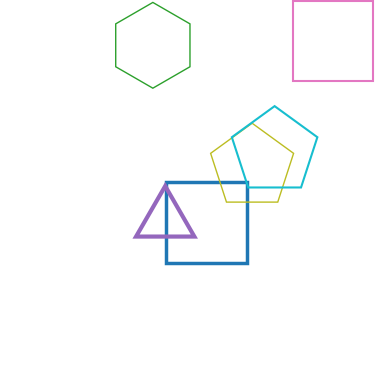[{"shape": "square", "thickness": 2.5, "radius": 0.53, "center": [0.536, 0.421]}, {"shape": "hexagon", "thickness": 1, "radius": 0.56, "center": [0.397, 0.882]}, {"shape": "triangle", "thickness": 3, "radius": 0.44, "center": [0.429, 0.429]}, {"shape": "square", "thickness": 1.5, "radius": 0.52, "center": [0.866, 0.894]}, {"shape": "pentagon", "thickness": 1, "radius": 0.57, "center": [0.655, 0.567]}, {"shape": "pentagon", "thickness": 1.5, "radius": 0.58, "center": [0.713, 0.608]}]